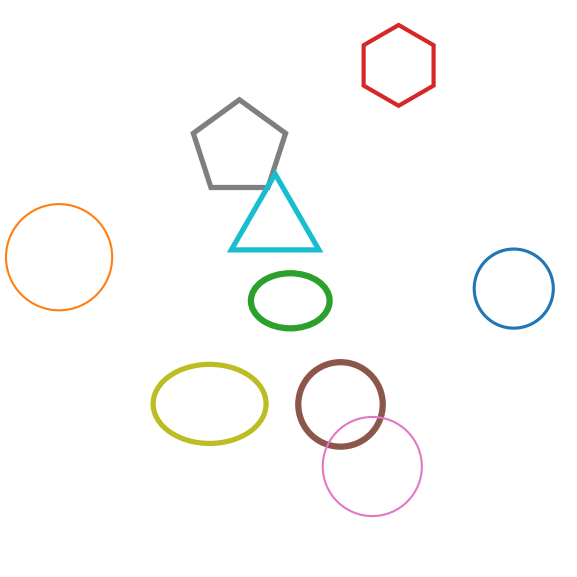[{"shape": "circle", "thickness": 1.5, "radius": 0.34, "center": [0.89, 0.499]}, {"shape": "circle", "thickness": 1, "radius": 0.46, "center": [0.102, 0.554]}, {"shape": "oval", "thickness": 3, "radius": 0.34, "center": [0.503, 0.478]}, {"shape": "hexagon", "thickness": 2, "radius": 0.35, "center": [0.69, 0.886]}, {"shape": "circle", "thickness": 3, "radius": 0.37, "center": [0.59, 0.299]}, {"shape": "circle", "thickness": 1, "radius": 0.43, "center": [0.645, 0.191]}, {"shape": "pentagon", "thickness": 2.5, "radius": 0.42, "center": [0.415, 0.742]}, {"shape": "oval", "thickness": 2.5, "radius": 0.49, "center": [0.363, 0.3]}, {"shape": "triangle", "thickness": 2.5, "radius": 0.44, "center": [0.476, 0.61]}]